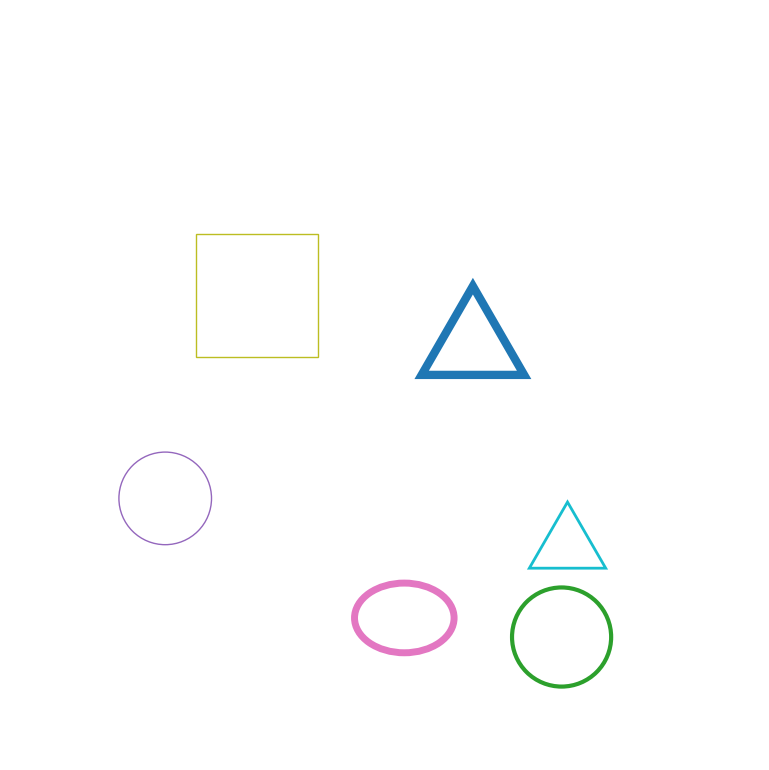[{"shape": "triangle", "thickness": 3, "radius": 0.38, "center": [0.614, 0.552]}, {"shape": "circle", "thickness": 1.5, "radius": 0.32, "center": [0.729, 0.173]}, {"shape": "circle", "thickness": 0.5, "radius": 0.3, "center": [0.215, 0.353]}, {"shape": "oval", "thickness": 2.5, "radius": 0.32, "center": [0.525, 0.197]}, {"shape": "square", "thickness": 0.5, "radius": 0.4, "center": [0.334, 0.616]}, {"shape": "triangle", "thickness": 1, "radius": 0.29, "center": [0.737, 0.291]}]